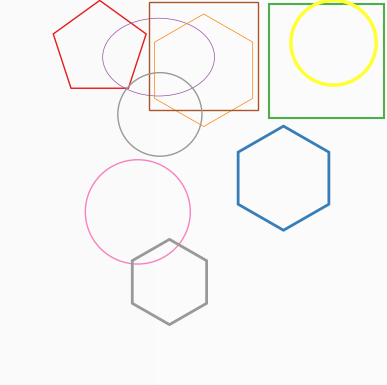[{"shape": "pentagon", "thickness": 1, "radius": 0.63, "center": [0.257, 0.873]}, {"shape": "hexagon", "thickness": 2, "radius": 0.68, "center": [0.732, 0.537]}, {"shape": "square", "thickness": 1.5, "radius": 0.74, "center": [0.842, 0.841]}, {"shape": "oval", "thickness": 0.5, "radius": 0.72, "center": [0.409, 0.852]}, {"shape": "hexagon", "thickness": 0.5, "radius": 0.73, "center": [0.526, 0.818]}, {"shape": "circle", "thickness": 2.5, "radius": 0.55, "center": [0.861, 0.889]}, {"shape": "square", "thickness": 1, "radius": 0.7, "center": [0.526, 0.855]}, {"shape": "circle", "thickness": 1, "radius": 0.68, "center": [0.356, 0.45]}, {"shape": "hexagon", "thickness": 2, "radius": 0.55, "center": [0.437, 0.268]}, {"shape": "circle", "thickness": 1, "radius": 0.54, "center": [0.413, 0.703]}]